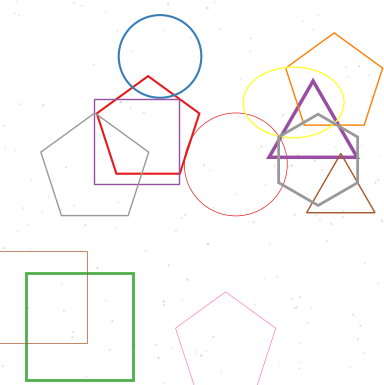[{"shape": "pentagon", "thickness": 1.5, "radius": 0.7, "center": [0.385, 0.662]}, {"shape": "circle", "thickness": 0.5, "radius": 0.67, "center": [0.612, 0.573]}, {"shape": "circle", "thickness": 1.5, "radius": 0.54, "center": [0.416, 0.853]}, {"shape": "square", "thickness": 2, "radius": 0.69, "center": [0.206, 0.152]}, {"shape": "triangle", "thickness": 2.5, "radius": 0.66, "center": [0.813, 0.657]}, {"shape": "square", "thickness": 1, "radius": 0.55, "center": [0.354, 0.634]}, {"shape": "pentagon", "thickness": 1, "radius": 0.66, "center": [0.868, 0.782]}, {"shape": "oval", "thickness": 1, "radius": 0.66, "center": [0.763, 0.734]}, {"shape": "square", "thickness": 0.5, "radius": 0.6, "center": [0.106, 0.229]}, {"shape": "triangle", "thickness": 1, "radius": 0.51, "center": [0.885, 0.499]}, {"shape": "pentagon", "thickness": 0.5, "radius": 0.68, "center": [0.586, 0.105]}, {"shape": "pentagon", "thickness": 1, "radius": 0.74, "center": [0.246, 0.559]}, {"shape": "hexagon", "thickness": 2, "radius": 0.59, "center": [0.826, 0.585]}]